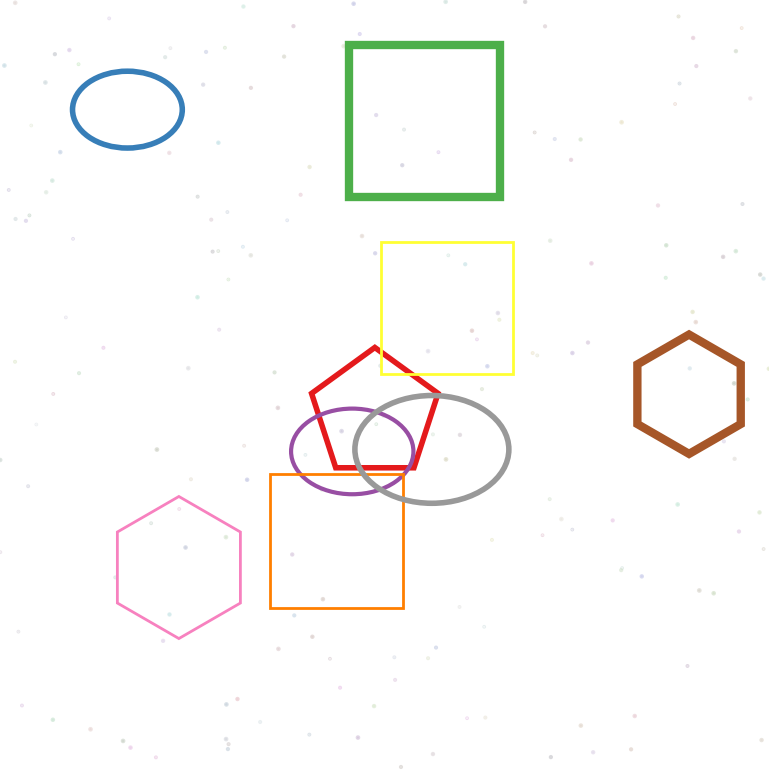[{"shape": "pentagon", "thickness": 2, "radius": 0.43, "center": [0.487, 0.462]}, {"shape": "oval", "thickness": 2, "radius": 0.36, "center": [0.165, 0.858]}, {"shape": "square", "thickness": 3, "radius": 0.49, "center": [0.552, 0.843]}, {"shape": "oval", "thickness": 1.5, "radius": 0.4, "center": [0.457, 0.414]}, {"shape": "square", "thickness": 1, "radius": 0.43, "center": [0.437, 0.298]}, {"shape": "square", "thickness": 1, "radius": 0.43, "center": [0.58, 0.6]}, {"shape": "hexagon", "thickness": 3, "radius": 0.39, "center": [0.895, 0.488]}, {"shape": "hexagon", "thickness": 1, "radius": 0.46, "center": [0.232, 0.263]}, {"shape": "oval", "thickness": 2, "radius": 0.5, "center": [0.561, 0.416]}]